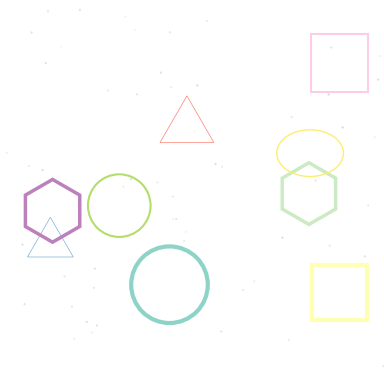[{"shape": "circle", "thickness": 3, "radius": 0.5, "center": [0.44, 0.26]}, {"shape": "square", "thickness": 3, "radius": 0.36, "center": [0.881, 0.24]}, {"shape": "triangle", "thickness": 0.5, "radius": 0.4, "center": [0.486, 0.67]}, {"shape": "triangle", "thickness": 0.5, "radius": 0.34, "center": [0.131, 0.367]}, {"shape": "circle", "thickness": 1.5, "radius": 0.41, "center": [0.31, 0.466]}, {"shape": "square", "thickness": 1.5, "radius": 0.37, "center": [0.882, 0.837]}, {"shape": "hexagon", "thickness": 2.5, "radius": 0.41, "center": [0.137, 0.452]}, {"shape": "hexagon", "thickness": 2.5, "radius": 0.4, "center": [0.802, 0.497]}, {"shape": "oval", "thickness": 1, "radius": 0.43, "center": [0.805, 0.602]}]